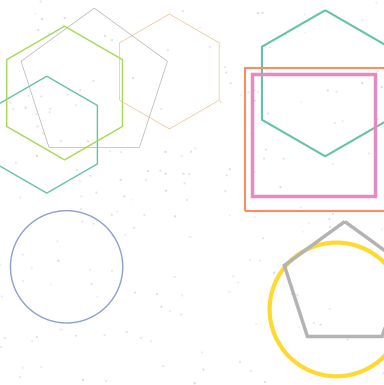[{"shape": "hexagon", "thickness": 1.5, "radius": 0.95, "center": [0.845, 0.784]}, {"shape": "hexagon", "thickness": 1, "radius": 0.76, "center": [0.121, 0.65]}, {"shape": "square", "thickness": 1.5, "radius": 0.93, "center": [0.821, 0.638]}, {"shape": "circle", "thickness": 1, "radius": 0.73, "center": [0.173, 0.307]}, {"shape": "square", "thickness": 2.5, "radius": 0.8, "center": [0.815, 0.649]}, {"shape": "hexagon", "thickness": 1, "radius": 0.87, "center": [0.168, 0.758]}, {"shape": "circle", "thickness": 3, "radius": 0.87, "center": [0.874, 0.196]}, {"shape": "hexagon", "thickness": 0.5, "radius": 0.75, "center": [0.44, 0.814]}, {"shape": "pentagon", "thickness": 0.5, "radius": 1.0, "center": [0.245, 0.779]}, {"shape": "pentagon", "thickness": 2.5, "radius": 0.83, "center": [0.896, 0.26]}]